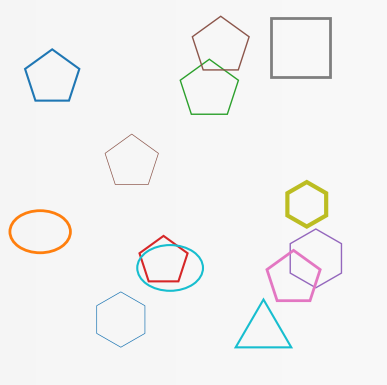[{"shape": "hexagon", "thickness": 0.5, "radius": 0.36, "center": [0.312, 0.17]}, {"shape": "pentagon", "thickness": 1.5, "radius": 0.37, "center": [0.135, 0.798]}, {"shape": "oval", "thickness": 2, "radius": 0.39, "center": [0.104, 0.398]}, {"shape": "pentagon", "thickness": 1, "radius": 0.39, "center": [0.54, 0.767]}, {"shape": "pentagon", "thickness": 1.5, "radius": 0.33, "center": [0.422, 0.322]}, {"shape": "hexagon", "thickness": 1, "radius": 0.38, "center": [0.815, 0.329]}, {"shape": "pentagon", "thickness": 1, "radius": 0.39, "center": [0.57, 0.881]}, {"shape": "pentagon", "thickness": 0.5, "radius": 0.36, "center": [0.34, 0.579]}, {"shape": "pentagon", "thickness": 2, "radius": 0.36, "center": [0.758, 0.277]}, {"shape": "square", "thickness": 2, "radius": 0.38, "center": [0.775, 0.876]}, {"shape": "hexagon", "thickness": 3, "radius": 0.29, "center": [0.792, 0.469]}, {"shape": "oval", "thickness": 1.5, "radius": 0.42, "center": [0.439, 0.304]}, {"shape": "triangle", "thickness": 1.5, "radius": 0.41, "center": [0.68, 0.139]}]